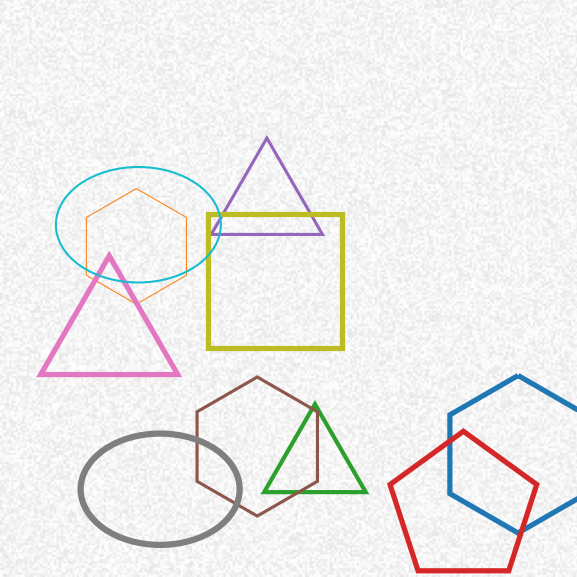[{"shape": "hexagon", "thickness": 2.5, "radius": 0.68, "center": [0.897, 0.213]}, {"shape": "hexagon", "thickness": 0.5, "radius": 0.5, "center": [0.236, 0.573]}, {"shape": "triangle", "thickness": 2, "radius": 0.51, "center": [0.545, 0.198]}, {"shape": "pentagon", "thickness": 2.5, "radius": 0.67, "center": [0.802, 0.119]}, {"shape": "triangle", "thickness": 1.5, "radius": 0.56, "center": [0.462, 0.649]}, {"shape": "hexagon", "thickness": 1.5, "radius": 0.6, "center": [0.445, 0.226]}, {"shape": "triangle", "thickness": 2.5, "radius": 0.69, "center": [0.189, 0.419]}, {"shape": "oval", "thickness": 3, "radius": 0.69, "center": [0.277, 0.152]}, {"shape": "square", "thickness": 2.5, "radius": 0.58, "center": [0.477, 0.512]}, {"shape": "oval", "thickness": 1, "radius": 0.71, "center": [0.24, 0.61]}]